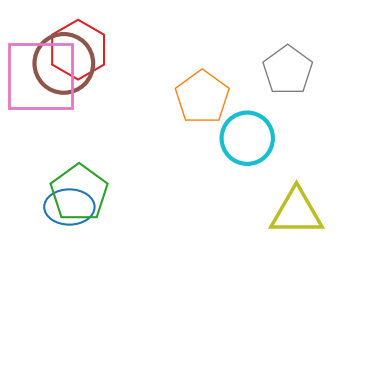[{"shape": "oval", "thickness": 1.5, "radius": 0.33, "center": [0.18, 0.462]}, {"shape": "pentagon", "thickness": 1, "radius": 0.37, "center": [0.525, 0.748]}, {"shape": "pentagon", "thickness": 1.5, "radius": 0.39, "center": [0.205, 0.499]}, {"shape": "hexagon", "thickness": 1.5, "radius": 0.39, "center": [0.203, 0.871]}, {"shape": "circle", "thickness": 3, "radius": 0.38, "center": [0.166, 0.835]}, {"shape": "square", "thickness": 2, "radius": 0.41, "center": [0.104, 0.803]}, {"shape": "pentagon", "thickness": 1, "radius": 0.34, "center": [0.747, 0.818]}, {"shape": "triangle", "thickness": 2.5, "radius": 0.38, "center": [0.77, 0.449]}, {"shape": "circle", "thickness": 3, "radius": 0.33, "center": [0.642, 0.641]}]